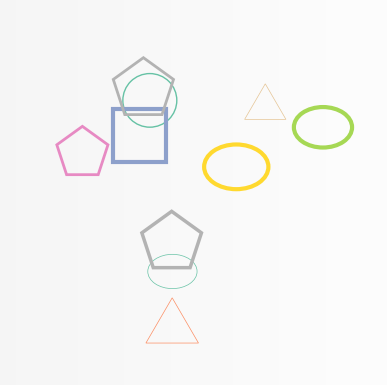[{"shape": "circle", "thickness": 1, "radius": 0.35, "center": [0.387, 0.739]}, {"shape": "oval", "thickness": 0.5, "radius": 0.32, "center": [0.445, 0.295]}, {"shape": "triangle", "thickness": 0.5, "radius": 0.39, "center": [0.444, 0.148]}, {"shape": "square", "thickness": 3, "radius": 0.34, "center": [0.36, 0.648]}, {"shape": "pentagon", "thickness": 2, "radius": 0.35, "center": [0.213, 0.602]}, {"shape": "oval", "thickness": 3, "radius": 0.38, "center": [0.833, 0.669]}, {"shape": "oval", "thickness": 3, "radius": 0.41, "center": [0.61, 0.567]}, {"shape": "triangle", "thickness": 0.5, "radius": 0.31, "center": [0.685, 0.721]}, {"shape": "pentagon", "thickness": 2.5, "radius": 0.4, "center": [0.443, 0.37]}, {"shape": "pentagon", "thickness": 2, "radius": 0.41, "center": [0.37, 0.768]}]